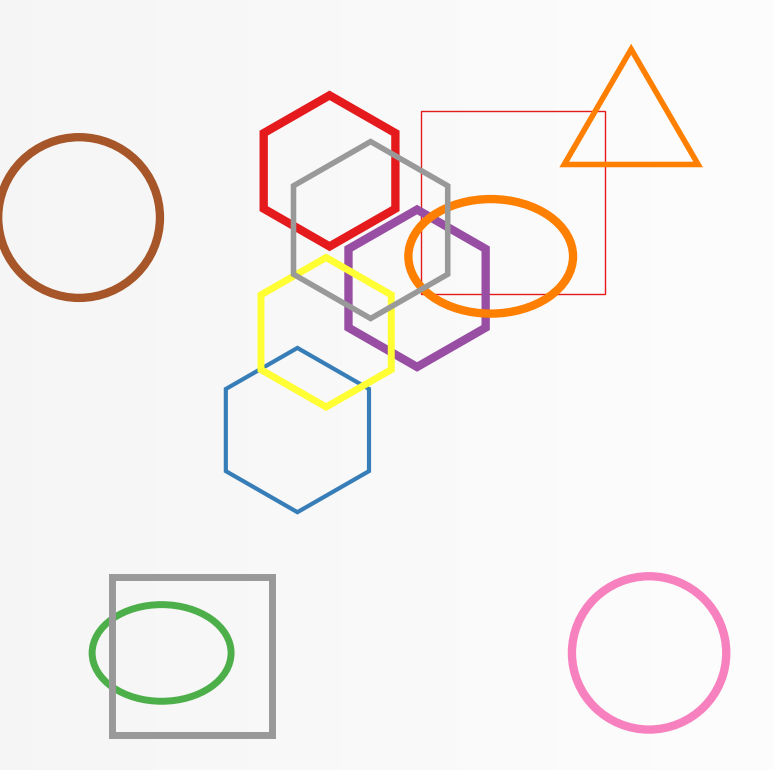[{"shape": "square", "thickness": 0.5, "radius": 0.59, "center": [0.662, 0.737]}, {"shape": "hexagon", "thickness": 3, "radius": 0.49, "center": [0.425, 0.778]}, {"shape": "hexagon", "thickness": 1.5, "radius": 0.53, "center": [0.384, 0.441]}, {"shape": "oval", "thickness": 2.5, "radius": 0.45, "center": [0.209, 0.152]}, {"shape": "hexagon", "thickness": 3, "radius": 0.51, "center": [0.538, 0.626]}, {"shape": "triangle", "thickness": 2, "radius": 0.5, "center": [0.814, 0.836]}, {"shape": "oval", "thickness": 3, "radius": 0.53, "center": [0.633, 0.667]}, {"shape": "hexagon", "thickness": 2.5, "radius": 0.49, "center": [0.421, 0.568]}, {"shape": "circle", "thickness": 3, "radius": 0.52, "center": [0.102, 0.717]}, {"shape": "circle", "thickness": 3, "radius": 0.5, "center": [0.838, 0.152]}, {"shape": "square", "thickness": 2.5, "radius": 0.52, "center": [0.248, 0.148]}, {"shape": "hexagon", "thickness": 2, "radius": 0.57, "center": [0.478, 0.701]}]